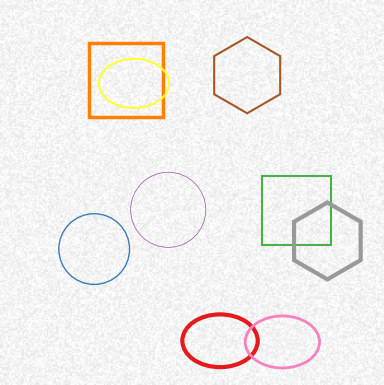[{"shape": "oval", "thickness": 3, "radius": 0.49, "center": [0.572, 0.115]}, {"shape": "circle", "thickness": 1, "radius": 0.46, "center": [0.245, 0.353]}, {"shape": "square", "thickness": 1.5, "radius": 0.44, "center": [0.77, 0.453]}, {"shape": "circle", "thickness": 0.5, "radius": 0.49, "center": [0.437, 0.455]}, {"shape": "square", "thickness": 2.5, "radius": 0.48, "center": [0.329, 0.791]}, {"shape": "oval", "thickness": 1.5, "radius": 0.46, "center": [0.348, 0.783]}, {"shape": "hexagon", "thickness": 1.5, "radius": 0.49, "center": [0.642, 0.805]}, {"shape": "oval", "thickness": 2, "radius": 0.48, "center": [0.733, 0.112]}, {"shape": "hexagon", "thickness": 3, "radius": 0.5, "center": [0.85, 0.374]}]